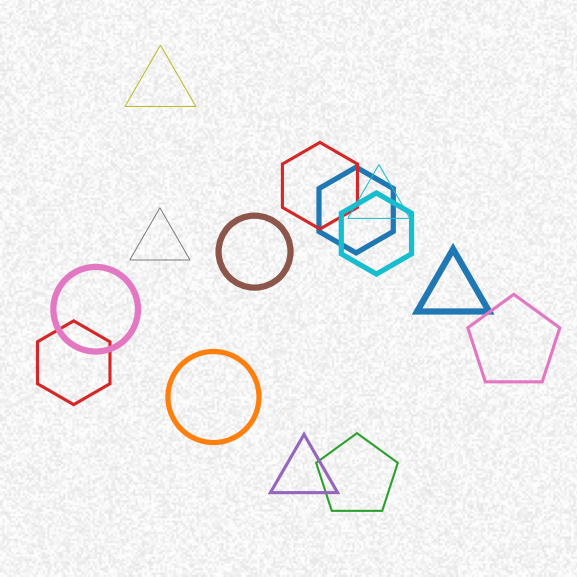[{"shape": "triangle", "thickness": 3, "radius": 0.36, "center": [0.785, 0.496]}, {"shape": "hexagon", "thickness": 2.5, "radius": 0.37, "center": [0.617, 0.635]}, {"shape": "circle", "thickness": 2.5, "radius": 0.39, "center": [0.37, 0.312]}, {"shape": "pentagon", "thickness": 1, "radius": 0.37, "center": [0.618, 0.175]}, {"shape": "hexagon", "thickness": 1.5, "radius": 0.38, "center": [0.554, 0.678]}, {"shape": "hexagon", "thickness": 1.5, "radius": 0.36, "center": [0.128, 0.371]}, {"shape": "triangle", "thickness": 1.5, "radius": 0.34, "center": [0.526, 0.18]}, {"shape": "circle", "thickness": 3, "radius": 0.31, "center": [0.441, 0.563]}, {"shape": "pentagon", "thickness": 1.5, "radius": 0.42, "center": [0.89, 0.406]}, {"shape": "circle", "thickness": 3, "radius": 0.37, "center": [0.166, 0.464]}, {"shape": "triangle", "thickness": 0.5, "radius": 0.3, "center": [0.277, 0.579]}, {"shape": "triangle", "thickness": 0.5, "radius": 0.35, "center": [0.278, 0.85]}, {"shape": "hexagon", "thickness": 2.5, "radius": 0.35, "center": [0.652, 0.595]}, {"shape": "triangle", "thickness": 0.5, "radius": 0.31, "center": [0.656, 0.652]}]